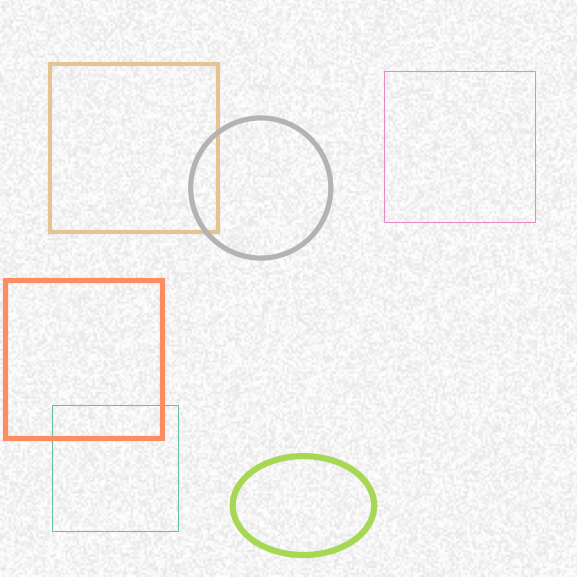[{"shape": "square", "thickness": 0.5, "radius": 0.55, "center": [0.199, 0.189]}, {"shape": "square", "thickness": 2.5, "radius": 0.68, "center": [0.144, 0.377]}, {"shape": "square", "thickness": 0.5, "radius": 0.66, "center": [0.796, 0.746]}, {"shape": "oval", "thickness": 3, "radius": 0.61, "center": [0.525, 0.124]}, {"shape": "square", "thickness": 2, "radius": 0.73, "center": [0.231, 0.743]}, {"shape": "circle", "thickness": 2.5, "radius": 0.61, "center": [0.452, 0.674]}]